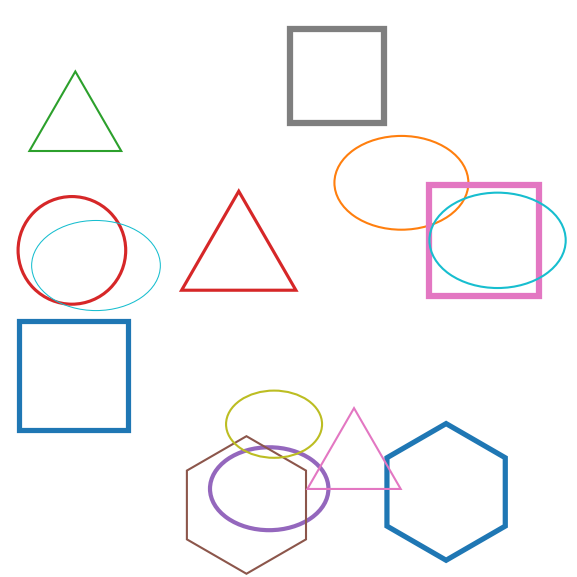[{"shape": "square", "thickness": 2.5, "radius": 0.47, "center": [0.127, 0.349]}, {"shape": "hexagon", "thickness": 2.5, "radius": 0.59, "center": [0.772, 0.147]}, {"shape": "oval", "thickness": 1, "radius": 0.58, "center": [0.695, 0.683]}, {"shape": "triangle", "thickness": 1, "radius": 0.46, "center": [0.13, 0.784]}, {"shape": "triangle", "thickness": 1.5, "radius": 0.57, "center": [0.413, 0.554]}, {"shape": "circle", "thickness": 1.5, "radius": 0.47, "center": [0.124, 0.566]}, {"shape": "oval", "thickness": 2, "radius": 0.51, "center": [0.466, 0.153]}, {"shape": "hexagon", "thickness": 1, "radius": 0.6, "center": [0.427, 0.125]}, {"shape": "square", "thickness": 3, "radius": 0.48, "center": [0.839, 0.583]}, {"shape": "triangle", "thickness": 1, "radius": 0.47, "center": [0.613, 0.199]}, {"shape": "square", "thickness": 3, "radius": 0.4, "center": [0.583, 0.868]}, {"shape": "oval", "thickness": 1, "radius": 0.42, "center": [0.475, 0.265]}, {"shape": "oval", "thickness": 1, "radius": 0.59, "center": [0.862, 0.583]}, {"shape": "oval", "thickness": 0.5, "radius": 0.56, "center": [0.166, 0.539]}]